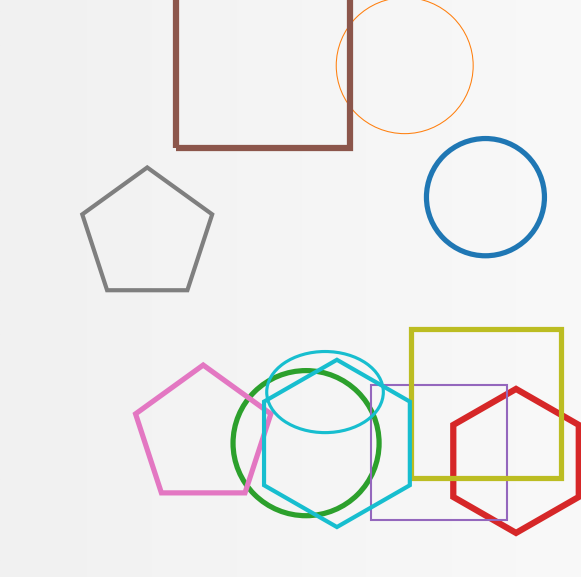[{"shape": "circle", "thickness": 2.5, "radius": 0.51, "center": [0.835, 0.658]}, {"shape": "circle", "thickness": 0.5, "radius": 0.59, "center": [0.696, 0.886]}, {"shape": "circle", "thickness": 2.5, "radius": 0.63, "center": [0.527, 0.232]}, {"shape": "hexagon", "thickness": 3, "radius": 0.62, "center": [0.888, 0.201]}, {"shape": "square", "thickness": 1, "radius": 0.58, "center": [0.756, 0.216]}, {"shape": "square", "thickness": 3, "radius": 0.75, "center": [0.452, 0.892]}, {"shape": "pentagon", "thickness": 2.5, "radius": 0.61, "center": [0.35, 0.245]}, {"shape": "pentagon", "thickness": 2, "radius": 0.59, "center": [0.253, 0.592]}, {"shape": "square", "thickness": 2.5, "radius": 0.64, "center": [0.836, 0.3]}, {"shape": "oval", "thickness": 1.5, "radius": 0.5, "center": [0.559, 0.32]}, {"shape": "hexagon", "thickness": 2, "radius": 0.72, "center": [0.58, 0.231]}]